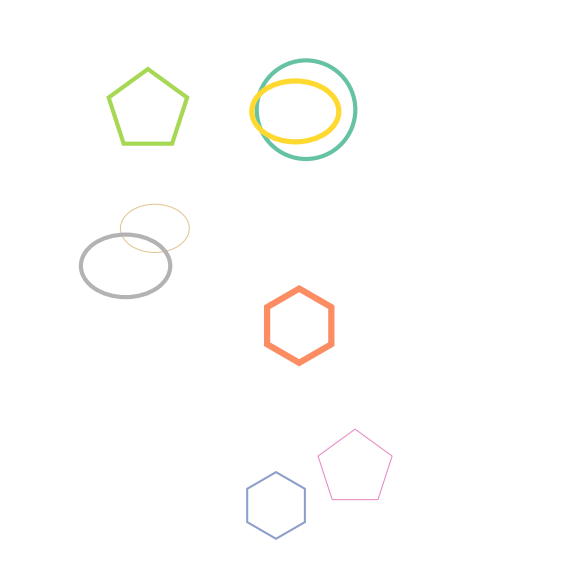[{"shape": "circle", "thickness": 2, "radius": 0.43, "center": [0.53, 0.809]}, {"shape": "hexagon", "thickness": 3, "radius": 0.32, "center": [0.518, 0.435]}, {"shape": "hexagon", "thickness": 1, "radius": 0.29, "center": [0.478, 0.124]}, {"shape": "pentagon", "thickness": 0.5, "radius": 0.34, "center": [0.615, 0.189]}, {"shape": "pentagon", "thickness": 2, "radius": 0.36, "center": [0.256, 0.808]}, {"shape": "oval", "thickness": 2.5, "radius": 0.38, "center": [0.511, 0.806]}, {"shape": "oval", "thickness": 0.5, "radius": 0.3, "center": [0.268, 0.604]}, {"shape": "oval", "thickness": 2, "radius": 0.39, "center": [0.217, 0.539]}]